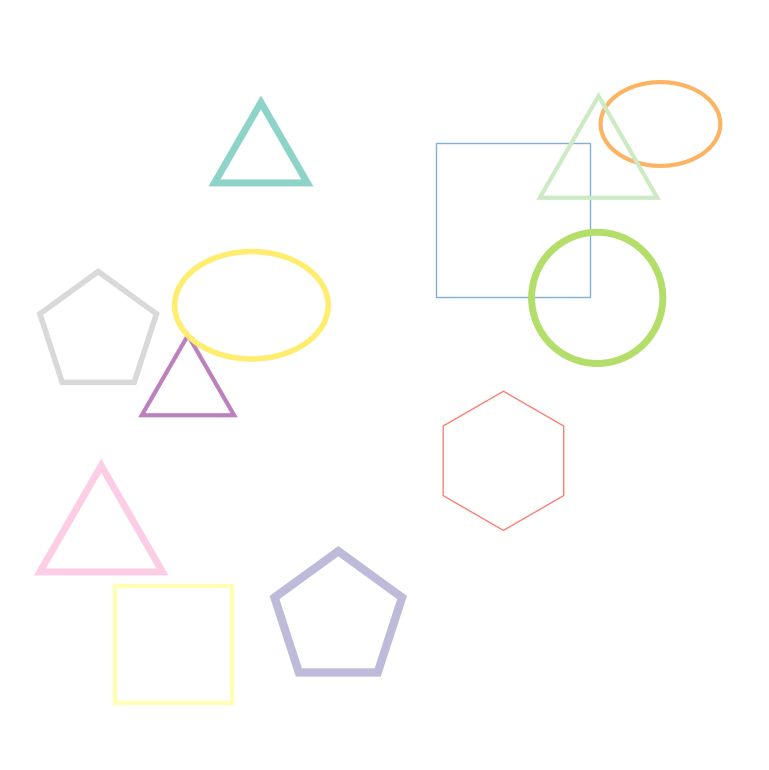[{"shape": "triangle", "thickness": 2.5, "radius": 0.35, "center": [0.339, 0.797]}, {"shape": "square", "thickness": 1.5, "radius": 0.38, "center": [0.225, 0.163]}, {"shape": "pentagon", "thickness": 3, "radius": 0.44, "center": [0.439, 0.197]}, {"shape": "hexagon", "thickness": 0.5, "radius": 0.45, "center": [0.654, 0.402]}, {"shape": "square", "thickness": 0.5, "radius": 0.5, "center": [0.666, 0.714]}, {"shape": "oval", "thickness": 1.5, "radius": 0.39, "center": [0.858, 0.839]}, {"shape": "circle", "thickness": 2.5, "radius": 0.43, "center": [0.776, 0.613]}, {"shape": "triangle", "thickness": 2.5, "radius": 0.46, "center": [0.131, 0.303]}, {"shape": "pentagon", "thickness": 2, "radius": 0.4, "center": [0.128, 0.568]}, {"shape": "triangle", "thickness": 1.5, "radius": 0.35, "center": [0.244, 0.495]}, {"shape": "triangle", "thickness": 1.5, "radius": 0.44, "center": [0.777, 0.787]}, {"shape": "oval", "thickness": 2, "radius": 0.5, "center": [0.327, 0.604]}]